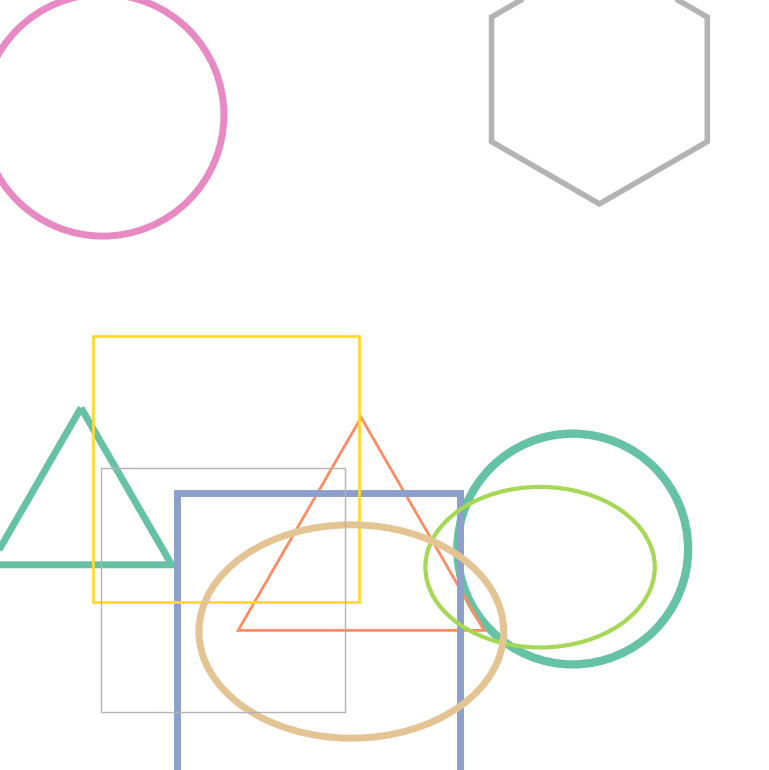[{"shape": "triangle", "thickness": 2.5, "radius": 0.68, "center": [0.105, 0.334]}, {"shape": "circle", "thickness": 3, "radius": 0.75, "center": [0.744, 0.287]}, {"shape": "triangle", "thickness": 1, "radius": 0.92, "center": [0.469, 0.274]}, {"shape": "square", "thickness": 2.5, "radius": 0.92, "center": [0.414, 0.176]}, {"shape": "circle", "thickness": 2.5, "radius": 0.79, "center": [0.134, 0.851]}, {"shape": "oval", "thickness": 1.5, "radius": 0.74, "center": [0.701, 0.263]}, {"shape": "square", "thickness": 1, "radius": 0.87, "center": [0.293, 0.391]}, {"shape": "oval", "thickness": 2.5, "radius": 0.99, "center": [0.456, 0.18]}, {"shape": "square", "thickness": 0.5, "radius": 0.79, "center": [0.289, 0.234]}, {"shape": "hexagon", "thickness": 2, "radius": 0.81, "center": [0.778, 0.897]}]